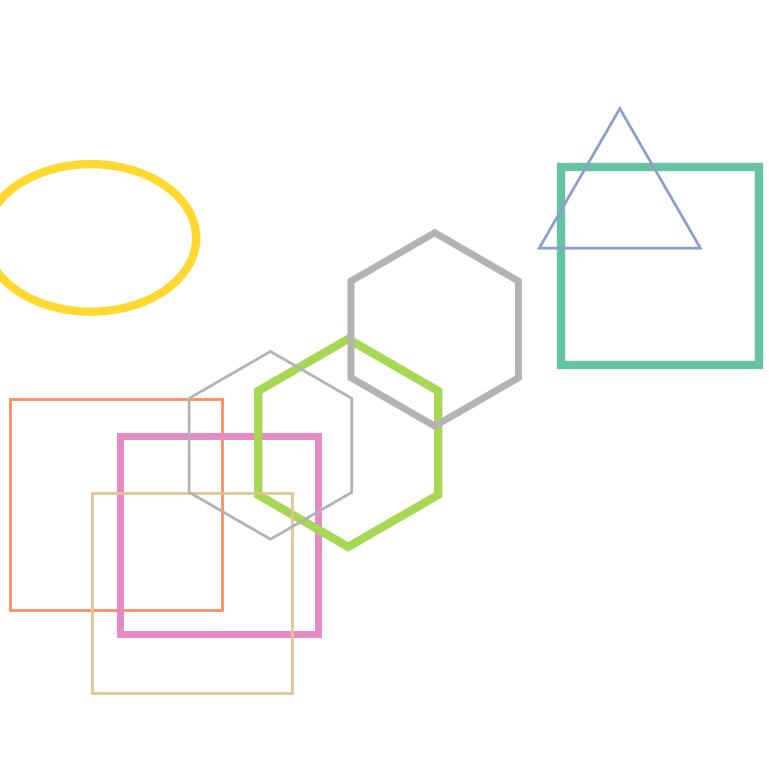[{"shape": "square", "thickness": 3, "radius": 0.64, "center": [0.857, 0.655]}, {"shape": "square", "thickness": 1, "radius": 0.69, "center": [0.151, 0.345]}, {"shape": "triangle", "thickness": 1, "radius": 0.6, "center": [0.805, 0.738]}, {"shape": "square", "thickness": 2.5, "radius": 0.64, "center": [0.284, 0.306]}, {"shape": "hexagon", "thickness": 3, "radius": 0.67, "center": [0.452, 0.425]}, {"shape": "oval", "thickness": 3, "radius": 0.68, "center": [0.118, 0.691]}, {"shape": "square", "thickness": 1, "radius": 0.65, "center": [0.249, 0.23]}, {"shape": "hexagon", "thickness": 2.5, "radius": 0.63, "center": [0.565, 0.572]}, {"shape": "hexagon", "thickness": 1, "radius": 0.61, "center": [0.351, 0.422]}]